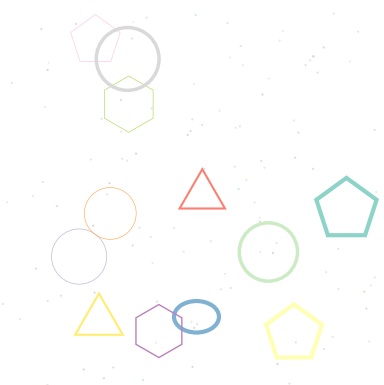[{"shape": "pentagon", "thickness": 3, "radius": 0.41, "center": [0.9, 0.456]}, {"shape": "pentagon", "thickness": 3, "radius": 0.38, "center": [0.764, 0.133]}, {"shape": "circle", "thickness": 0.5, "radius": 0.36, "center": [0.206, 0.334]}, {"shape": "triangle", "thickness": 1.5, "radius": 0.34, "center": [0.525, 0.492]}, {"shape": "oval", "thickness": 3, "radius": 0.29, "center": [0.51, 0.177]}, {"shape": "circle", "thickness": 0.5, "radius": 0.34, "center": [0.286, 0.446]}, {"shape": "hexagon", "thickness": 0.5, "radius": 0.37, "center": [0.334, 0.729]}, {"shape": "pentagon", "thickness": 0.5, "radius": 0.34, "center": [0.248, 0.895]}, {"shape": "circle", "thickness": 2.5, "radius": 0.41, "center": [0.332, 0.847]}, {"shape": "hexagon", "thickness": 1, "radius": 0.34, "center": [0.413, 0.14]}, {"shape": "circle", "thickness": 2.5, "radius": 0.38, "center": [0.697, 0.345]}, {"shape": "triangle", "thickness": 1.5, "radius": 0.36, "center": [0.257, 0.166]}]